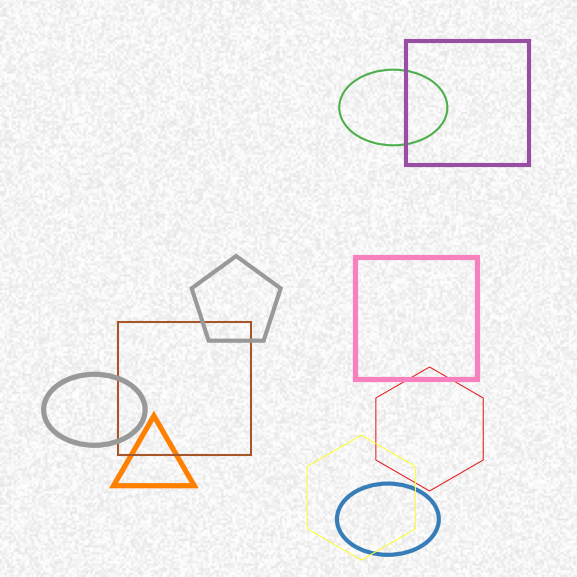[{"shape": "hexagon", "thickness": 0.5, "radius": 0.54, "center": [0.744, 0.256]}, {"shape": "oval", "thickness": 2, "radius": 0.44, "center": [0.672, 0.1]}, {"shape": "oval", "thickness": 1, "radius": 0.47, "center": [0.681, 0.813]}, {"shape": "square", "thickness": 2, "radius": 0.53, "center": [0.81, 0.821]}, {"shape": "triangle", "thickness": 2.5, "radius": 0.4, "center": [0.266, 0.198]}, {"shape": "hexagon", "thickness": 0.5, "radius": 0.54, "center": [0.626, 0.137]}, {"shape": "square", "thickness": 1, "radius": 0.57, "center": [0.319, 0.327]}, {"shape": "square", "thickness": 2.5, "radius": 0.53, "center": [0.721, 0.449]}, {"shape": "oval", "thickness": 2.5, "radius": 0.44, "center": [0.163, 0.29]}, {"shape": "pentagon", "thickness": 2, "radius": 0.41, "center": [0.409, 0.475]}]